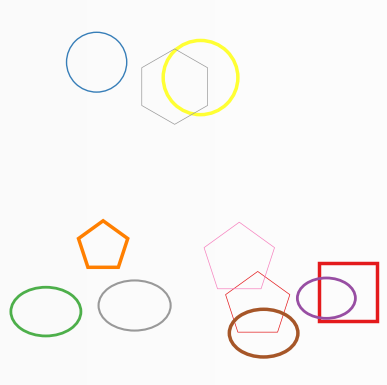[{"shape": "square", "thickness": 2.5, "radius": 0.37, "center": [0.899, 0.242]}, {"shape": "pentagon", "thickness": 0.5, "radius": 0.44, "center": [0.665, 0.208]}, {"shape": "circle", "thickness": 1, "radius": 0.39, "center": [0.249, 0.838]}, {"shape": "oval", "thickness": 2, "radius": 0.45, "center": [0.118, 0.191]}, {"shape": "oval", "thickness": 2, "radius": 0.37, "center": [0.842, 0.226]}, {"shape": "pentagon", "thickness": 2.5, "radius": 0.33, "center": [0.266, 0.36]}, {"shape": "circle", "thickness": 2.5, "radius": 0.48, "center": [0.518, 0.799]}, {"shape": "oval", "thickness": 2.5, "radius": 0.44, "center": [0.68, 0.135]}, {"shape": "pentagon", "thickness": 0.5, "radius": 0.48, "center": [0.618, 0.327]}, {"shape": "oval", "thickness": 1.5, "radius": 0.46, "center": [0.347, 0.206]}, {"shape": "hexagon", "thickness": 0.5, "radius": 0.49, "center": [0.451, 0.775]}]